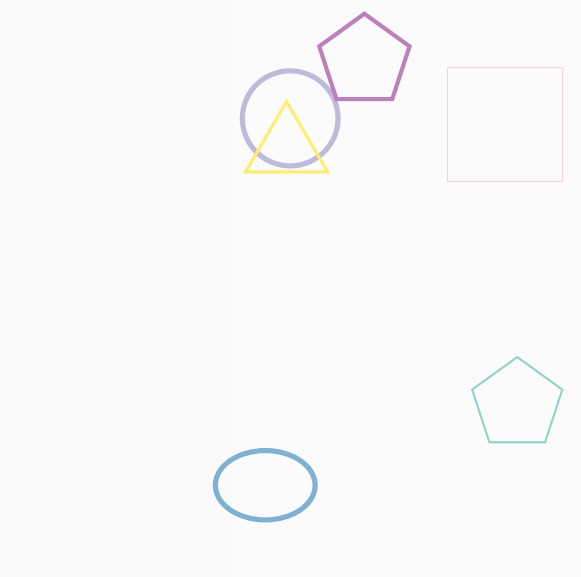[{"shape": "pentagon", "thickness": 1, "radius": 0.41, "center": [0.89, 0.299]}, {"shape": "circle", "thickness": 2.5, "radius": 0.41, "center": [0.499, 0.794]}, {"shape": "oval", "thickness": 2.5, "radius": 0.43, "center": [0.456, 0.159]}, {"shape": "square", "thickness": 0.5, "radius": 0.49, "center": [0.867, 0.785]}, {"shape": "pentagon", "thickness": 2, "radius": 0.41, "center": [0.627, 0.894]}, {"shape": "triangle", "thickness": 1.5, "radius": 0.41, "center": [0.493, 0.742]}]